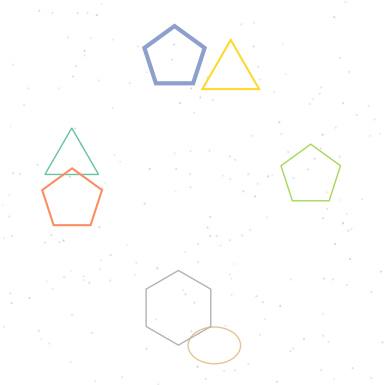[{"shape": "triangle", "thickness": 1, "radius": 0.4, "center": [0.186, 0.587]}, {"shape": "pentagon", "thickness": 1.5, "radius": 0.41, "center": [0.187, 0.481]}, {"shape": "pentagon", "thickness": 3, "radius": 0.41, "center": [0.453, 0.85]}, {"shape": "pentagon", "thickness": 1, "radius": 0.41, "center": [0.807, 0.544]}, {"shape": "triangle", "thickness": 1.5, "radius": 0.43, "center": [0.599, 0.811]}, {"shape": "oval", "thickness": 1, "radius": 0.34, "center": [0.557, 0.103]}, {"shape": "hexagon", "thickness": 1, "radius": 0.48, "center": [0.463, 0.2]}]